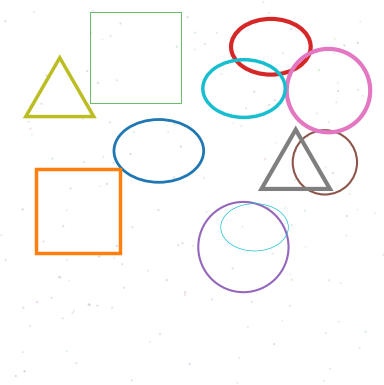[{"shape": "oval", "thickness": 2, "radius": 0.58, "center": [0.412, 0.608]}, {"shape": "square", "thickness": 2.5, "radius": 0.55, "center": [0.203, 0.452]}, {"shape": "square", "thickness": 0.5, "radius": 0.59, "center": [0.351, 0.85]}, {"shape": "oval", "thickness": 3, "radius": 0.52, "center": [0.704, 0.879]}, {"shape": "circle", "thickness": 1.5, "radius": 0.59, "center": [0.632, 0.358]}, {"shape": "circle", "thickness": 1.5, "radius": 0.42, "center": [0.844, 0.578]}, {"shape": "circle", "thickness": 3, "radius": 0.54, "center": [0.853, 0.765]}, {"shape": "triangle", "thickness": 3, "radius": 0.51, "center": [0.768, 0.561]}, {"shape": "triangle", "thickness": 2.5, "radius": 0.51, "center": [0.155, 0.748]}, {"shape": "oval", "thickness": 0.5, "radius": 0.44, "center": [0.661, 0.41]}, {"shape": "oval", "thickness": 2.5, "radius": 0.54, "center": [0.634, 0.77]}]